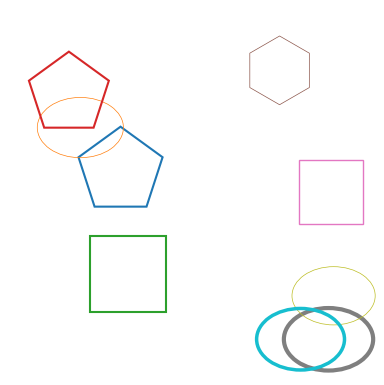[{"shape": "pentagon", "thickness": 1.5, "radius": 0.57, "center": [0.313, 0.556]}, {"shape": "oval", "thickness": 0.5, "radius": 0.56, "center": [0.209, 0.669]}, {"shape": "square", "thickness": 1.5, "radius": 0.5, "center": [0.333, 0.288]}, {"shape": "pentagon", "thickness": 1.5, "radius": 0.55, "center": [0.179, 0.757]}, {"shape": "hexagon", "thickness": 0.5, "radius": 0.45, "center": [0.726, 0.817]}, {"shape": "square", "thickness": 1, "radius": 0.42, "center": [0.86, 0.502]}, {"shape": "oval", "thickness": 3, "radius": 0.58, "center": [0.853, 0.119]}, {"shape": "oval", "thickness": 0.5, "radius": 0.54, "center": [0.866, 0.232]}, {"shape": "oval", "thickness": 2.5, "radius": 0.57, "center": [0.781, 0.119]}]